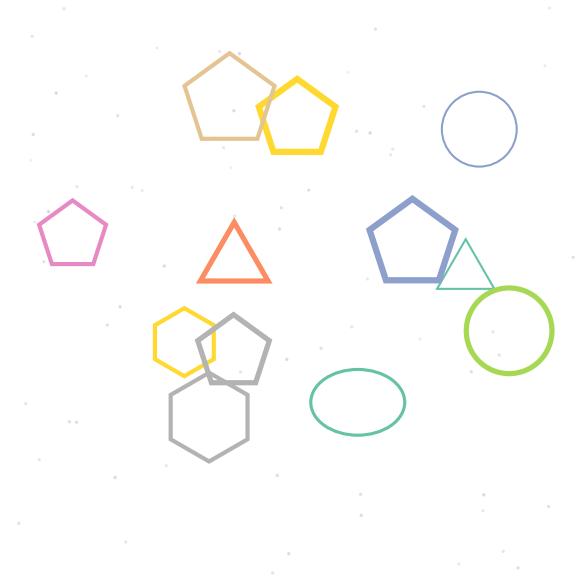[{"shape": "oval", "thickness": 1.5, "radius": 0.41, "center": [0.619, 0.302]}, {"shape": "triangle", "thickness": 1, "radius": 0.29, "center": [0.806, 0.528]}, {"shape": "triangle", "thickness": 2.5, "radius": 0.34, "center": [0.406, 0.546]}, {"shape": "pentagon", "thickness": 3, "radius": 0.39, "center": [0.714, 0.577]}, {"shape": "circle", "thickness": 1, "radius": 0.32, "center": [0.83, 0.775]}, {"shape": "pentagon", "thickness": 2, "radius": 0.3, "center": [0.126, 0.591]}, {"shape": "circle", "thickness": 2.5, "radius": 0.37, "center": [0.882, 0.426]}, {"shape": "pentagon", "thickness": 3, "radius": 0.35, "center": [0.515, 0.793]}, {"shape": "hexagon", "thickness": 2, "radius": 0.29, "center": [0.319, 0.407]}, {"shape": "pentagon", "thickness": 2, "radius": 0.41, "center": [0.397, 0.825]}, {"shape": "hexagon", "thickness": 2, "radius": 0.38, "center": [0.362, 0.277]}, {"shape": "pentagon", "thickness": 2.5, "radius": 0.33, "center": [0.404, 0.389]}]